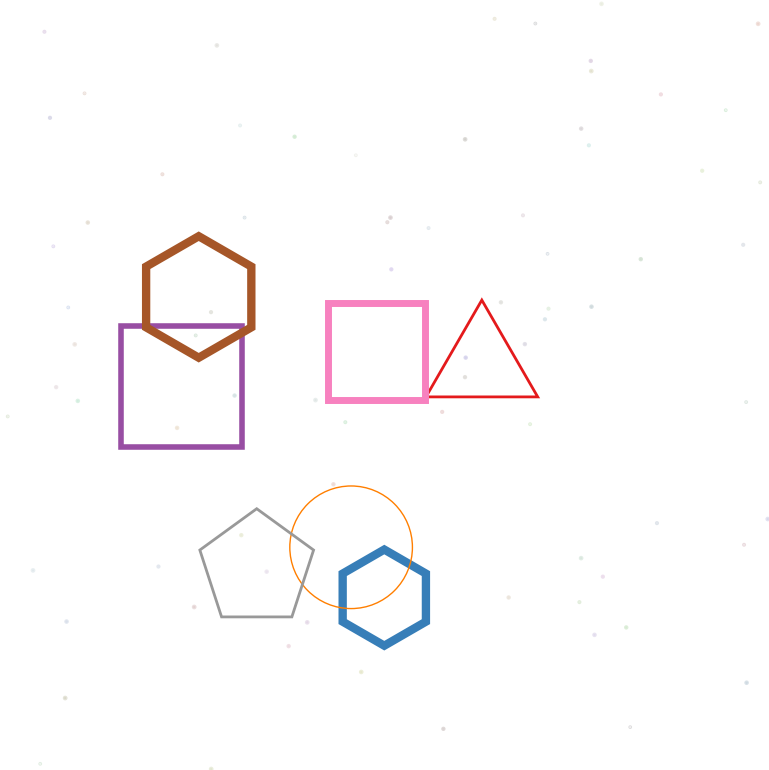[{"shape": "triangle", "thickness": 1, "radius": 0.42, "center": [0.626, 0.526]}, {"shape": "hexagon", "thickness": 3, "radius": 0.31, "center": [0.499, 0.224]}, {"shape": "square", "thickness": 2, "radius": 0.39, "center": [0.236, 0.498]}, {"shape": "circle", "thickness": 0.5, "radius": 0.4, "center": [0.456, 0.289]}, {"shape": "hexagon", "thickness": 3, "radius": 0.39, "center": [0.258, 0.614]}, {"shape": "square", "thickness": 2.5, "radius": 0.32, "center": [0.489, 0.544]}, {"shape": "pentagon", "thickness": 1, "radius": 0.39, "center": [0.333, 0.262]}]